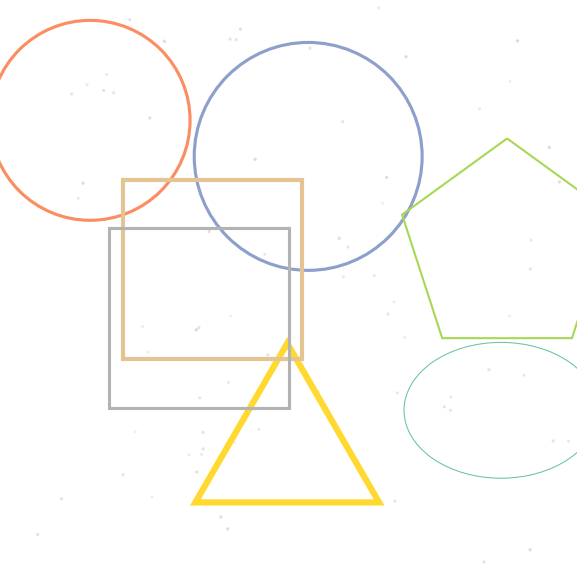[{"shape": "oval", "thickness": 0.5, "radius": 0.84, "center": [0.868, 0.289]}, {"shape": "circle", "thickness": 1.5, "radius": 0.87, "center": [0.156, 0.791]}, {"shape": "circle", "thickness": 1.5, "radius": 0.99, "center": [0.534, 0.728]}, {"shape": "pentagon", "thickness": 1, "radius": 0.96, "center": [0.878, 0.568]}, {"shape": "triangle", "thickness": 3, "radius": 0.92, "center": [0.497, 0.221]}, {"shape": "square", "thickness": 2, "radius": 0.78, "center": [0.368, 0.532]}, {"shape": "square", "thickness": 1.5, "radius": 0.78, "center": [0.345, 0.448]}]